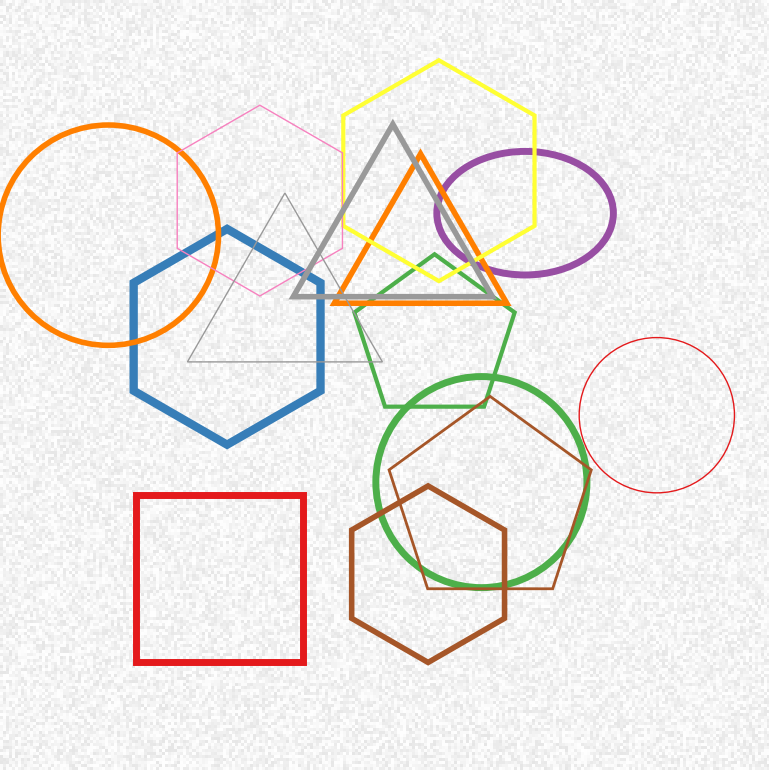[{"shape": "square", "thickness": 2.5, "radius": 0.54, "center": [0.285, 0.249]}, {"shape": "circle", "thickness": 0.5, "radius": 0.5, "center": [0.853, 0.461]}, {"shape": "hexagon", "thickness": 3, "radius": 0.7, "center": [0.295, 0.563]}, {"shape": "pentagon", "thickness": 1.5, "radius": 0.55, "center": [0.564, 0.56]}, {"shape": "circle", "thickness": 2.5, "radius": 0.69, "center": [0.625, 0.374]}, {"shape": "oval", "thickness": 2.5, "radius": 0.57, "center": [0.682, 0.723]}, {"shape": "triangle", "thickness": 2, "radius": 0.65, "center": [0.546, 0.671]}, {"shape": "circle", "thickness": 2, "radius": 0.72, "center": [0.141, 0.695]}, {"shape": "hexagon", "thickness": 1.5, "radius": 0.72, "center": [0.57, 0.778]}, {"shape": "pentagon", "thickness": 1, "radius": 0.69, "center": [0.637, 0.347]}, {"shape": "hexagon", "thickness": 2, "radius": 0.57, "center": [0.556, 0.254]}, {"shape": "hexagon", "thickness": 0.5, "radius": 0.62, "center": [0.337, 0.739]}, {"shape": "triangle", "thickness": 0.5, "radius": 0.73, "center": [0.37, 0.603]}, {"shape": "triangle", "thickness": 2, "radius": 0.75, "center": [0.51, 0.689]}]